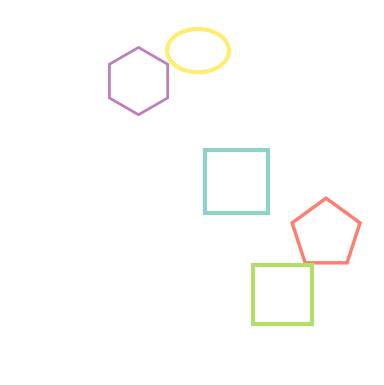[{"shape": "square", "thickness": 3, "radius": 0.41, "center": [0.615, 0.528]}, {"shape": "pentagon", "thickness": 2.5, "radius": 0.46, "center": [0.847, 0.392]}, {"shape": "square", "thickness": 3, "radius": 0.38, "center": [0.735, 0.235]}, {"shape": "hexagon", "thickness": 2, "radius": 0.44, "center": [0.36, 0.789]}, {"shape": "oval", "thickness": 3, "radius": 0.4, "center": [0.514, 0.868]}]